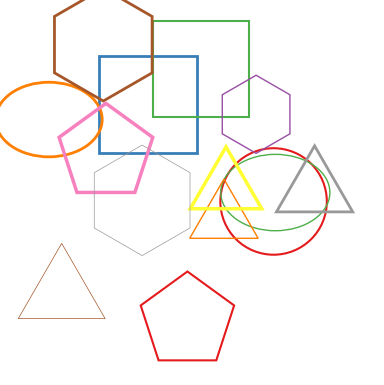[{"shape": "pentagon", "thickness": 1.5, "radius": 0.64, "center": [0.487, 0.167]}, {"shape": "circle", "thickness": 1.5, "radius": 0.69, "center": [0.711, 0.477]}, {"shape": "square", "thickness": 2, "radius": 0.64, "center": [0.385, 0.729]}, {"shape": "square", "thickness": 1.5, "radius": 0.62, "center": [0.522, 0.82]}, {"shape": "oval", "thickness": 1, "radius": 0.71, "center": [0.715, 0.5]}, {"shape": "hexagon", "thickness": 1, "radius": 0.51, "center": [0.665, 0.703]}, {"shape": "oval", "thickness": 2, "radius": 0.69, "center": [0.127, 0.69]}, {"shape": "triangle", "thickness": 1, "radius": 0.51, "center": [0.582, 0.432]}, {"shape": "triangle", "thickness": 2.5, "radius": 0.54, "center": [0.587, 0.511]}, {"shape": "hexagon", "thickness": 2, "radius": 0.73, "center": [0.268, 0.884]}, {"shape": "triangle", "thickness": 0.5, "radius": 0.65, "center": [0.16, 0.238]}, {"shape": "pentagon", "thickness": 2.5, "radius": 0.64, "center": [0.275, 0.604]}, {"shape": "hexagon", "thickness": 0.5, "radius": 0.72, "center": [0.369, 0.48]}, {"shape": "triangle", "thickness": 2, "radius": 0.57, "center": [0.817, 0.507]}]